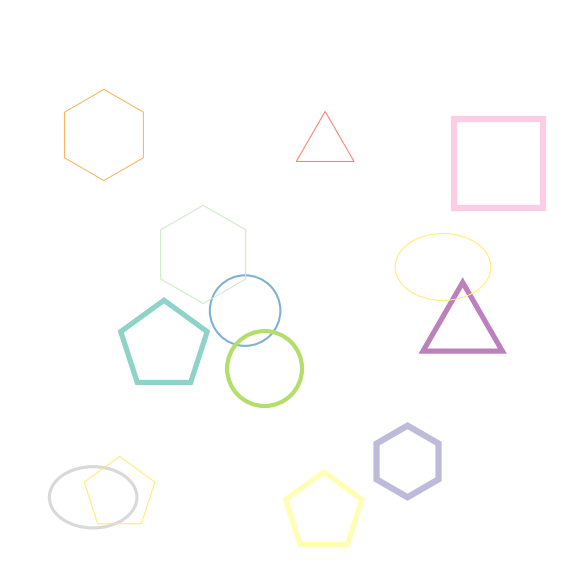[{"shape": "pentagon", "thickness": 2.5, "radius": 0.39, "center": [0.284, 0.401]}, {"shape": "pentagon", "thickness": 2.5, "radius": 0.35, "center": [0.561, 0.113]}, {"shape": "hexagon", "thickness": 3, "radius": 0.31, "center": [0.706, 0.2]}, {"shape": "triangle", "thickness": 0.5, "radius": 0.29, "center": [0.563, 0.748]}, {"shape": "circle", "thickness": 1, "radius": 0.31, "center": [0.424, 0.461]}, {"shape": "hexagon", "thickness": 0.5, "radius": 0.39, "center": [0.18, 0.765]}, {"shape": "circle", "thickness": 2, "radius": 0.32, "center": [0.458, 0.361]}, {"shape": "square", "thickness": 3, "radius": 0.39, "center": [0.863, 0.715]}, {"shape": "oval", "thickness": 1.5, "radius": 0.38, "center": [0.161, 0.138]}, {"shape": "triangle", "thickness": 2.5, "radius": 0.4, "center": [0.801, 0.431]}, {"shape": "hexagon", "thickness": 0.5, "radius": 0.43, "center": [0.352, 0.559]}, {"shape": "pentagon", "thickness": 0.5, "radius": 0.32, "center": [0.207, 0.144]}, {"shape": "oval", "thickness": 0.5, "radius": 0.41, "center": [0.767, 0.537]}]